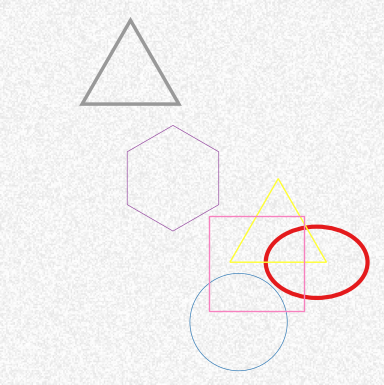[{"shape": "oval", "thickness": 3, "radius": 0.66, "center": [0.822, 0.319]}, {"shape": "circle", "thickness": 0.5, "radius": 0.63, "center": [0.62, 0.163]}, {"shape": "hexagon", "thickness": 0.5, "radius": 0.69, "center": [0.449, 0.537]}, {"shape": "triangle", "thickness": 1, "radius": 0.72, "center": [0.723, 0.391]}, {"shape": "square", "thickness": 1, "radius": 0.62, "center": [0.665, 0.316]}, {"shape": "triangle", "thickness": 2.5, "radius": 0.73, "center": [0.339, 0.802]}]